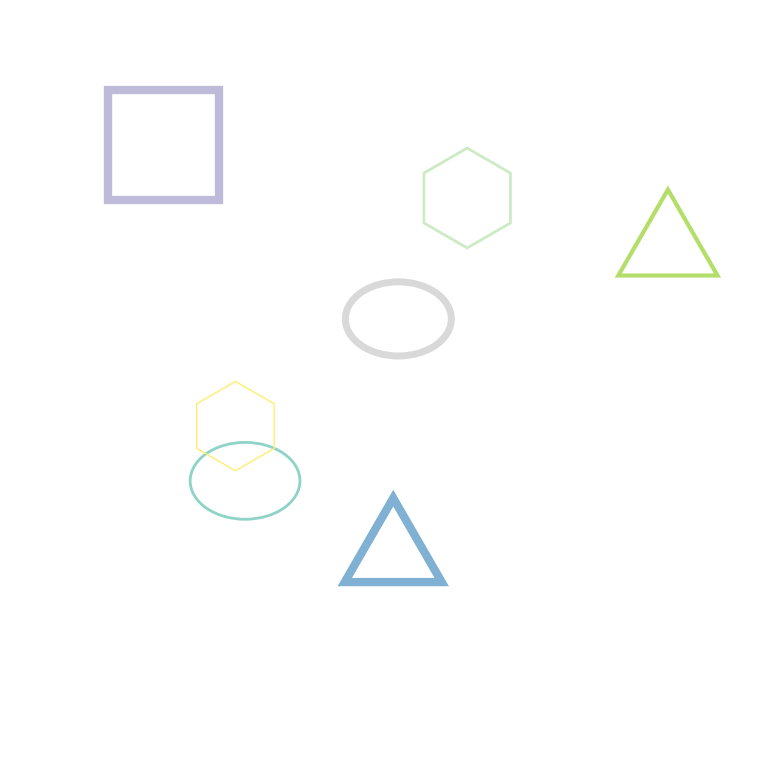[{"shape": "oval", "thickness": 1, "radius": 0.36, "center": [0.318, 0.376]}, {"shape": "square", "thickness": 3, "radius": 0.36, "center": [0.212, 0.812]}, {"shape": "triangle", "thickness": 3, "radius": 0.36, "center": [0.511, 0.28]}, {"shape": "triangle", "thickness": 1.5, "radius": 0.37, "center": [0.867, 0.679]}, {"shape": "oval", "thickness": 2.5, "radius": 0.34, "center": [0.517, 0.586]}, {"shape": "hexagon", "thickness": 1, "radius": 0.32, "center": [0.607, 0.743]}, {"shape": "hexagon", "thickness": 0.5, "radius": 0.29, "center": [0.306, 0.447]}]